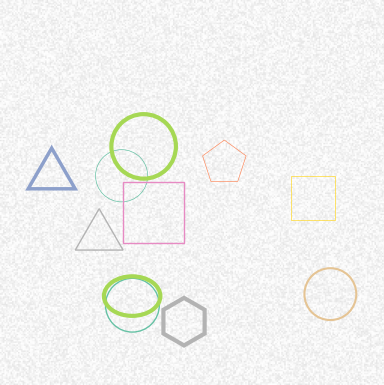[{"shape": "circle", "thickness": 0.5, "radius": 0.34, "center": [0.316, 0.543]}, {"shape": "circle", "thickness": 1, "radius": 0.35, "center": [0.344, 0.207]}, {"shape": "pentagon", "thickness": 0.5, "radius": 0.3, "center": [0.583, 0.577]}, {"shape": "triangle", "thickness": 2.5, "radius": 0.35, "center": [0.134, 0.545]}, {"shape": "square", "thickness": 1, "radius": 0.4, "center": [0.398, 0.448]}, {"shape": "circle", "thickness": 3, "radius": 0.42, "center": [0.373, 0.62]}, {"shape": "oval", "thickness": 3, "radius": 0.37, "center": [0.343, 0.231]}, {"shape": "square", "thickness": 0.5, "radius": 0.29, "center": [0.813, 0.485]}, {"shape": "circle", "thickness": 1.5, "radius": 0.34, "center": [0.858, 0.236]}, {"shape": "triangle", "thickness": 1, "radius": 0.36, "center": [0.258, 0.386]}, {"shape": "hexagon", "thickness": 3, "radius": 0.31, "center": [0.478, 0.165]}]